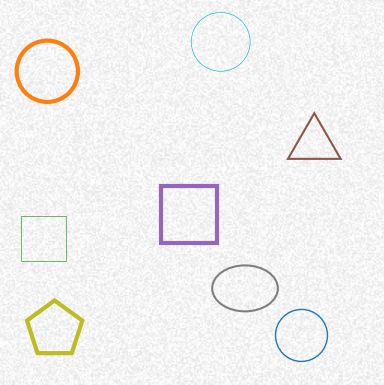[{"shape": "circle", "thickness": 1, "radius": 0.34, "center": [0.783, 0.129]}, {"shape": "circle", "thickness": 3, "radius": 0.4, "center": [0.123, 0.815]}, {"shape": "square", "thickness": 0.5, "radius": 0.29, "center": [0.113, 0.381]}, {"shape": "square", "thickness": 3, "radius": 0.37, "center": [0.491, 0.442]}, {"shape": "triangle", "thickness": 1.5, "radius": 0.4, "center": [0.816, 0.627]}, {"shape": "oval", "thickness": 1.5, "radius": 0.43, "center": [0.636, 0.251]}, {"shape": "pentagon", "thickness": 3, "radius": 0.38, "center": [0.142, 0.144]}, {"shape": "circle", "thickness": 0.5, "radius": 0.38, "center": [0.573, 0.891]}]